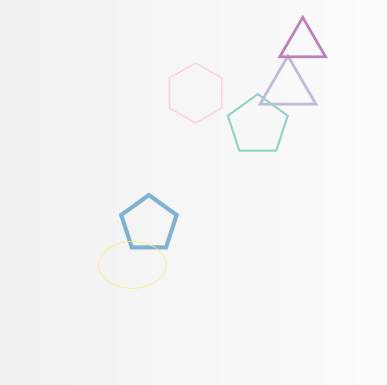[{"shape": "pentagon", "thickness": 1.5, "radius": 0.41, "center": [0.665, 0.674]}, {"shape": "triangle", "thickness": 2, "radius": 0.42, "center": [0.743, 0.771]}, {"shape": "pentagon", "thickness": 3, "radius": 0.38, "center": [0.384, 0.418]}, {"shape": "hexagon", "thickness": 1, "radius": 0.39, "center": [0.505, 0.758]}, {"shape": "triangle", "thickness": 2, "radius": 0.34, "center": [0.781, 0.887]}, {"shape": "oval", "thickness": 0.5, "radius": 0.43, "center": [0.341, 0.312]}]